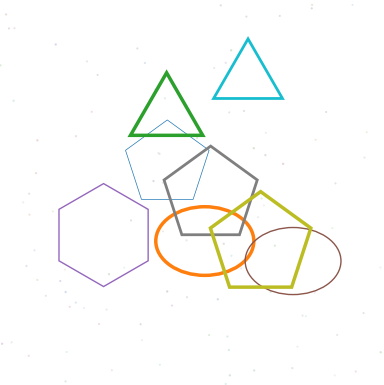[{"shape": "pentagon", "thickness": 0.5, "radius": 0.57, "center": [0.435, 0.574]}, {"shape": "oval", "thickness": 2.5, "radius": 0.64, "center": [0.532, 0.374]}, {"shape": "triangle", "thickness": 2.5, "radius": 0.54, "center": [0.433, 0.703]}, {"shape": "hexagon", "thickness": 1, "radius": 0.67, "center": [0.269, 0.389]}, {"shape": "oval", "thickness": 1, "radius": 0.62, "center": [0.761, 0.322]}, {"shape": "pentagon", "thickness": 2, "radius": 0.64, "center": [0.547, 0.493]}, {"shape": "pentagon", "thickness": 2.5, "radius": 0.69, "center": [0.677, 0.365]}, {"shape": "triangle", "thickness": 2, "radius": 0.52, "center": [0.644, 0.796]}]